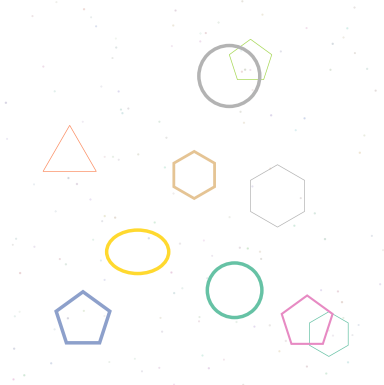[{"shape": "circle", "thickness": 2.5, "radius": 0.35, "center": [0.609, 0.246]}, {"shape": "hexagon", "thickness": 0.5, "radius": 0.29, "center": [0.854, 0.132]}, {"shape": "triangle", "thickness": 0.5, "radius": 0.4, "center": [0.181, 0.595]}, {"shape": "pentagon", "thickness": 2.5, "radius": 0.37, "center": [0.216, 0.169]}, {"shape": "pentagon", "thickness": 1.5, "radius": 0.35, "center": [0.798, 0.163]}, {"shape": "pentagon", "thickness": 0.5, "radius": 0.29, "center": [0.651, 0.84]}, {"shape": "oval", "thickness": 2.5, "radius": 0.4, "center": [0.358, 0.346]}, {"shape": "hexagon", "thickness": 2, "radius": 0.31, "center": [0.504, 0.546]}, {"shape": "circle", "thickness": 2.5, "radius": 0.4, "center": [0.596, 0.803]}, {"shape": "hexagon", "thickness": 0.5, "radius": 0.41, "center": [0.721, 0.491]}]